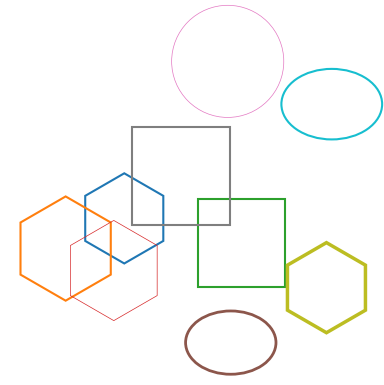[{"shape": "hexagon", "thickness": 1.5, "radius": 0.59, "center": [0.323, 0.433]}, {"shape": "hexagon", "thickness": 1.5, "radius": 0.68, "center": [0.17, 0.354]}, {"shape": "square", "thickness": 1.5, "radius": 0.57, "center": [0.627, 0.37]}, {"shape": "hexagon", "thickness": 0.5, "radius": 0.65, "center": [0.296, 0.297]}, {"shape": "oval", "thickness": 2, "radius": 0.59, "center": [0.599, 0.11]}, {"shape": "circle", "thickness": 0.5, "radius": 0.73, "center": [0.591, 0.841]}, {"shape": "square", "thickness": 1.5, "radius": 0.63, "center": [0.47, 0.543]}, {"shape": "hexagon", "thickness": 2.5, "radius": 0.58, "center": [0.848, 0.253]}, {"shape": "oval", "thickness": 1.5, "radius": 0.65, "center": [0.862, 0.729]}]